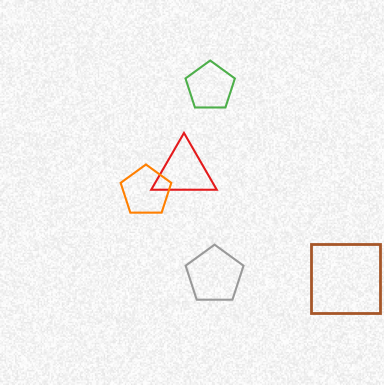[{"shape": "triangle", "thickness": 1.5, "radius": 0.49, "center": [0.478, 0.556]}, {"shape": "pentagon", "thickness": 1.5, "radius": 0.34, "center": [0.546, 0.775]}, {"shape": "pentagon", "thickness": 1.5, "radius": 0.35, "center": [0.379, 0.504]}, {"shape": "square", "thickness": 2, "radius": 0.45, "center": [0.897, 0.277]}, {"shape": "pentagon", "thickness": 1.5, "radius": 0.4, "center": [0.557, 0.285]}]